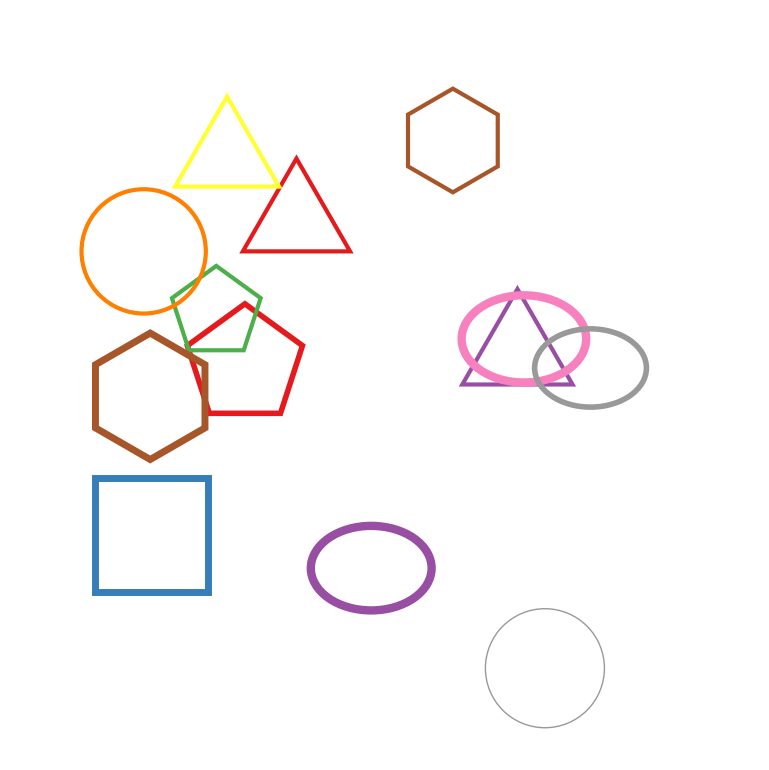[{"shape": "pentagon", "thickness": 2, "radius": 0.39, "center": [0.318, 0.527]}, {"shape": "triangle", "thickness": 1.5, "radius": 0.4, "center": [0.385, 0.714]}, {"shape": "square", "thickness": 2.5, "radius": 0.37, "center": [0.196, 0.305]}, {"shape": "pentagon", "thickness": 1.5, "radius": 0.3, "center": [0.281, 0.594]}, {"shape": "triangle", "thickness": 1.5, "radius": 0.41, "center": [0.672, 0.542]}, {"shape": "oval", "thickness": 3, "radius": 0.39, "center": [0.482, 0.262]}, {"shape": "circle", "thickness": 1.5, "radius": 0.4, "center": [0.187, 0.674]}, {"shape": "triangle", "thickness": 1.5, "radius": 0.39, "center": [0.295, 0.797]}, {"shape": "hexagon", "thickness": 2.5, "radius": 0.41, "center": [0.195, 0.485]}, {"shape": "hexagon", "thickness": 1.5, "radius": 0.34, "center": [0.588, 0.818]}, {"shape": "oval", "thickness": 3, "radius": 0.4, "center": [0.68, 0.56]}, {"shape": "circle", "thickness": 0.5, "radius": 0.39, "center": [0.708, 0.132]}, {"shape": "oval", "thickness": 2, "radius": 0.36, "center": [0.767, 0.522]}]